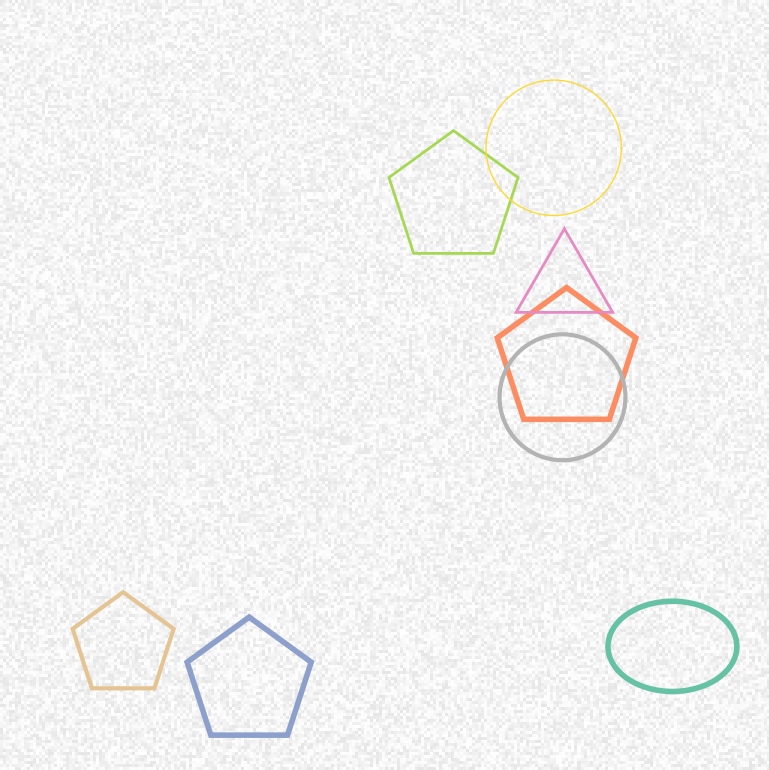[{"shape": "oval", "thickness": 2, "radius": 0.42, "center": [0.873, 0.161]}, {"shape": "pentagon", "thickness": 2, "radius": 0.47, "center": [0.736, 0.532]}, {"shape": "pentagon", "thickness": 2, "radius": 0.42, "center": [0.324, 0.114]}, {"shape": "triangle", "thickness": 1, "radius": 0.36, "center": [0.733, 0.631]}, {"shape": "pentagon", "thickness": 1, "radius": 0.44, "center": [0.589, 0.742]}, {"shape": "circle", "thickness": 0.5, "radius": 0.44, "center": [0.719, 0.808]}, {"shape": "pentagon", "thickness": 1.5, "radius": 0.35, "center": [0.16, 0.162]}, {"shape": "circle", "thickness": 1.5, "radius": 0.41, "center": [0.731, 0.484]}]